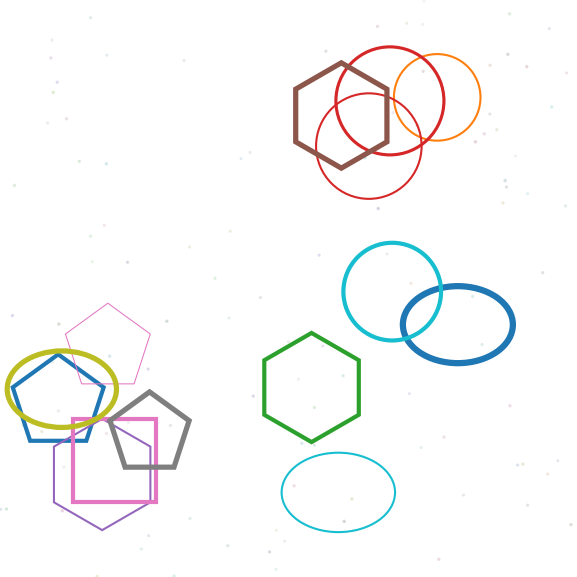[{"shape": "pentagon", "thickness": 2, "radius": 0.41, "center": [0.101, 0.303]}, {"shape": "oval", "thickness": 3, "radius": 0.48, "center": [0.793, 0.437]}, {"shape": "circle", "thickness": 1, "radius": 0.37, "center": [0.757, 0.831]}, {"shape": "hexagon", "thickness": 2, "radius": 0.47, "center": [0.539, 0.328]}, {"shape": "circle", "thickness": 1.5, "radius": 0.47, "center": [0.675, 0.824]}, {"shape": "circle", "thickness": 1, "radius": 0.46, "center": [0.639, 0.746]}, {"shape": "hexagon", "thickness": 1, "radius": 0.48, "center": [0.177, 0.178]}, {"shape": "hexagon", "thickness": 2.5, "radius": 0.46, "center": [0.591, 0.799]}, {"shape": "pentagon", "thickness": 0.5, "radius": 0.39, "center": [0.187, 0.397]}, {"shape": "square", "thickness": 2, "radius": 0.36, "center": [0.198, 0.201]}, {"shape": "pentagon", "thickness": 2.5, "radius": 0.36, "center": [0.259, 0.248]}, {"shape": "oval", "thickness": 2.5, "radius": 0.47, "center": [0.107, 0.325]}, {"shape": "circle", "thickness": 2, "radius": 0.42, "center": [0.679, 0.494]}, {"shape": "oval", "thickness": 1, "radius": 0.49, "center": [0.586, 0.146]}]